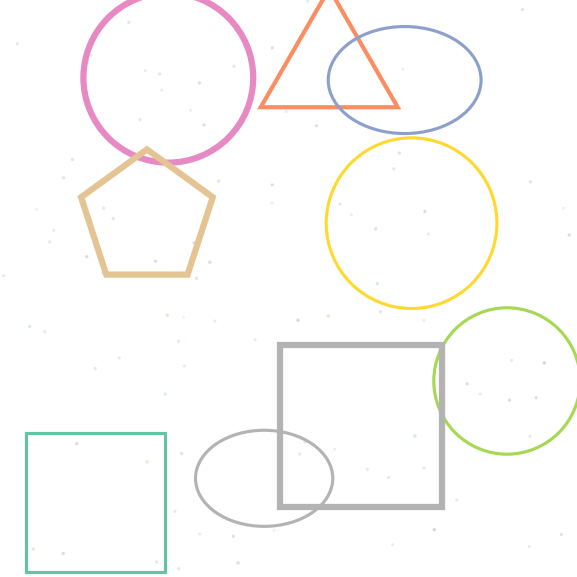[{"shape": "square", "thickness": 1.5, "radius": 0.6, "center": [0.165, 0.129]}, {"shape": "triangle", "thickness": 2, "radius": 0.68, "center": [0.57, 0.882]}, {"shape": "oval", "thickness": 1.5, "radius": 0.66, "center": [0.701, 0.861]}, {"shape": "circle", "thickness": 3, "radius": 0.74, "center": [0.291, 0.865]}, {"shape": "circle", "thickness": 1.5, "radius": 0.63, "center": [0.878, 0.339]}, {"shape": "circle", "thickness": 1.5, "radius": 0.74, "center": [0.713, 0.613]}, {"shape": "pentagon", "thickness": 3, "radius": 0.6, "center": [0.254, 0.621]}, {"shape": "square", "thickness": 3, "radius": 0.7, "center": [0.626, 0.261]}, {"shape": "oval", "thickness": 1.5, "radius": 0.59, "center": [0.457, 0.171]}]